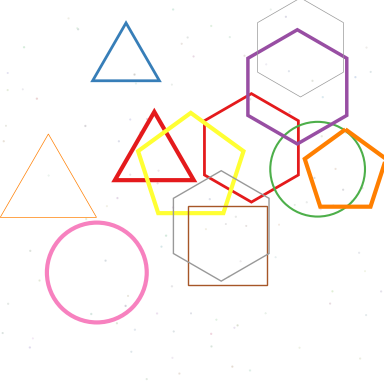[{"shape": "triangle", "thickness": 3, "radius": 0.59, "center": [0.401, 0.591]}, {"shape": "hexagon", "thickness": 2, "radius": 0.7, "center": [0.653, 0.616]}, {"shape": "triangle", "thickness": 2, "radius": 0.5, "center": [0.327, 0.84]}, {"shape": "circle", "thickness": 1.5, "radius": 0.62, "center": [0.825, 0.56]}, {"shape": "hexagon", "thickness": 2.5, "radius": 0.74, "center": [0.772, 0.774]}, {"shape": "triangle", "thickness": 0.5, "radius": 0.72, "center": [0.126, 0.508]}, {"shape": "pentagon", "thickness": 3, "radius": 0.56, "center": [0.897, 0.553]}, {"shape": "pentagon", "thickness": 3, "radius": 0.72, "center": [0.496, 0.563]}, {"shape": "square", "thickness": 1, "radius": 0.52, "center": [0.591, 0.363]}, {"shape": "circle", "thickness": 3, "radius": 0.65, "center": [0.251, 0.292]}, {"shape": "hexagon", "thickness": 0.5, "radius": 0.64, "center": [0.781, 0.877]}, {"shape": "hexagon", "thickness": 1, "radius": 0.72, "center": [0.575, 0.413]}]